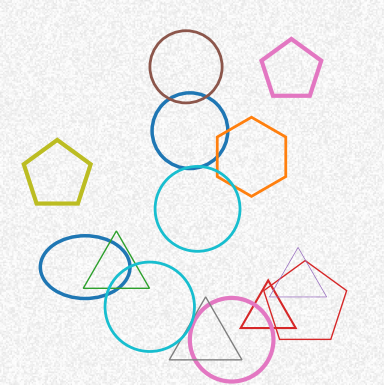[{"shape": "oval", "thickness": 2.5, "radius": 0.58, "center": [0.221, 0.306]}, {"shape": "circle", "thickness": 2.5, "radius": 0.49, "center": [0.493, 0.661]}, {"shape": "hexagon", "thickness": 2, "radius": 0.51, "center": [0.653, 0.593]}, {"shape": "triangle", "thickness": 1, "radius": 0.5, "center": [0.302, 0.301]}, {"shape": "triangle", "thickness": 1.5, "radius": 0.41, "center": [0.697, 0.189]}, {"shape": "pentagon", "thickness": 1, "radius": 0.57, "center": [0.793, 0.21]}, {"shape": "triangle", "thickness": 0.5, "radius": 0.43, "center": [0.774, 0.272]}, {"shape": "circle", "thickness": 2, "radius": 0.47, "center": [0.483, 0.826]}, {"shape": "pentagon", "thickness": 3, "radius": 0.41, "center": [0.757, 0.817]}, {"shape": "circle", "thickness": 3, "radius": 0.54, "center": [0.602, 0.118]}, {"shape": "triangle", "thickness": 1, "radius": 0.55, "center": [0.534, 0.12]}, {"shape": "pentagon", "thickness": 3, "radius": 0.46, "center": [0.149, 0.545]}, {"shape": "circle", "thickness": 2, "radius": 0.58, "center": [0.389, 0.203]}, {"shape": "circle", "thickness": 2, "radius": 0.55, "center": [0.513, 0.457]}]